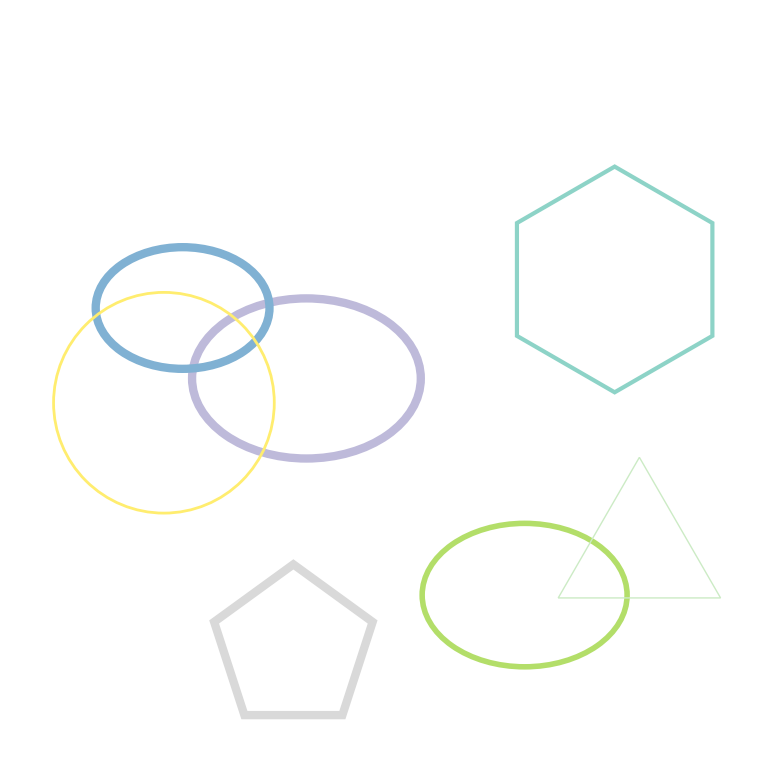[{"shape": "hexagon", "thickness": 1.5, "radius": 0.73, "center": [0.798, 0.637]}, {"shape": "oval", "thickness": 3, "radius": 0.74, "center": [0.398, 0.509]}, {"shape": "oval", "thickness": 3, "radius": 0.56, "center": [0.237, 0.6]}, {"shape": "oval", "thickness": 2, "radius": 0.67, "center": [0.681, 0.227]}, {"shape": "pentagon", "thickness": 3, "radius": 0.54, "center": [0.381, 0.159]}, {"shape": "triangle", "thickness": 0.5, "radius": 0.61, "center": [0.83, 0.284]}, {"shape": "circle", "thickness": 1, "radius": 0.72, "center": [0.213, 0.477]}]